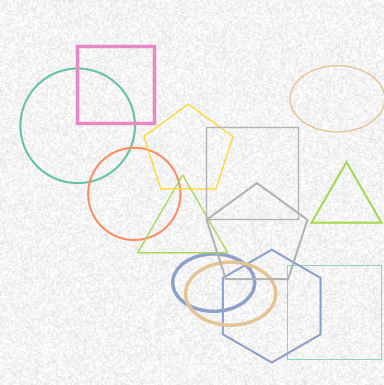[{"shape": "circle", "thickness": 1.5, "radius": 0.74, "center": [0.202, 0.673]}, {"shape": "square", "thickness": 0.5, "radius": 0.61, "center": [0.868, 0.19]}, {"shape": "circle", "thickness": 1.5, "radius": 0.6, "center": [0.349, 0.496]}, {"shape": "oval", "thickness": 2.5, "radius": 0.53, "center": [0.555, 0.266]}, {"shape": "hexagon", "thickness": 1.5, "radius": 0.73, "center": [0.706, 0.205]}, {"shape": "square", "thickness": 2.5, "radius": 0.5, "center": [0.299, 0.782]}, {"shape": "triangle", "thickness": 1.5, "radius": 0.53, "center": [0.9, 0.474]}, {"shape": "triangle", "thickness": 1, "radius": 0.67, "center": [0.474, 0.411]}, {"shape": "pentagon", "thickness": 1, "radius": 0.61, "center": [0.489, 0.608]}, {"shape": "oval", "thickness": 2.5, "radius": 0.58, "center": [0.599, 0.237]}, {"shape": "oval", "thickness": 1, "radius": 0.61, "center": [0.876, 0.743]}, {"shape": "pentagon", "thickness": 1.5, "radius": 0.69, "center": [0.668, 0.387]}, {"shape": "square", "thickness": 1, "radius": 0.6, "center": [0.655, 0.55]}]